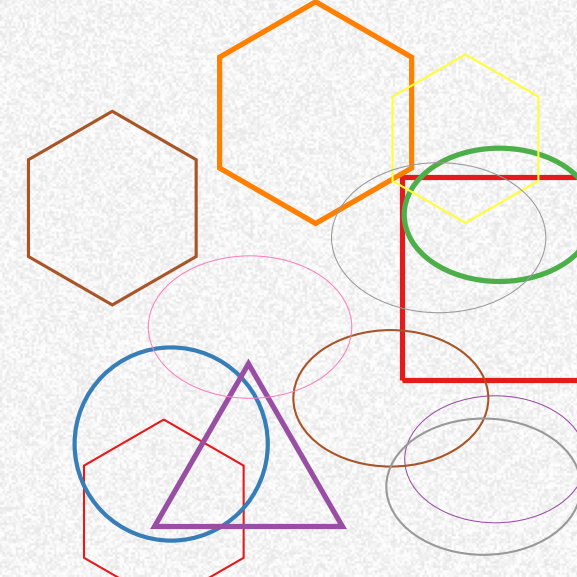[{"shape": "square", "thickness": 2.5, "radius": 0.88, "center": [0.872, 0.517]}, {"shape": "hexagon", "thickness": 1, "radius": 0.8, "center": [0.284, 0.113]}, {"shape": "circle", "thickness": 2, "radius": 0.84, "center": [0.296, 0.23]}, {"shape": "oval", "thickness": 2.5, "radius": 0.82, "center": [0.865, 0.627]}, {"shape": "triangle", "thickness": 2.5, "radius": 0.94, "center": [0.43, 0.181]}, {"shape": "oval", "thickness": 0.5, "radius": 0.79, "center": [0.858, 0.204]}, {"shape": "hexagon", "thickness": 2.5, "radius": 0.96, "center": [0.547, 0.804]}, {"shape": "hexagon", "thickness": 1, "radius": 0.73, "center": [0.806, 0.759]}, {"shape": "hexagon", "thickness": 1.5, "radius": 0.84, "center": [0.194, 0.639]}, {"shape": "oval", "thickness": 1, "radius": 0.84, "center": [0.677, 0.309]}, {"shape": "oval", "thickness": 0.5, "radius": 0.88, "center": [0.433, 0.433]}, {"shape": "oval", "thickness": 1, "radius": 0.84, "center": [0.837, 0.156]}, {"shape": "oval", "thickness": 0.5, "radius": 0.93, "center": [0.76, 0.588]}]